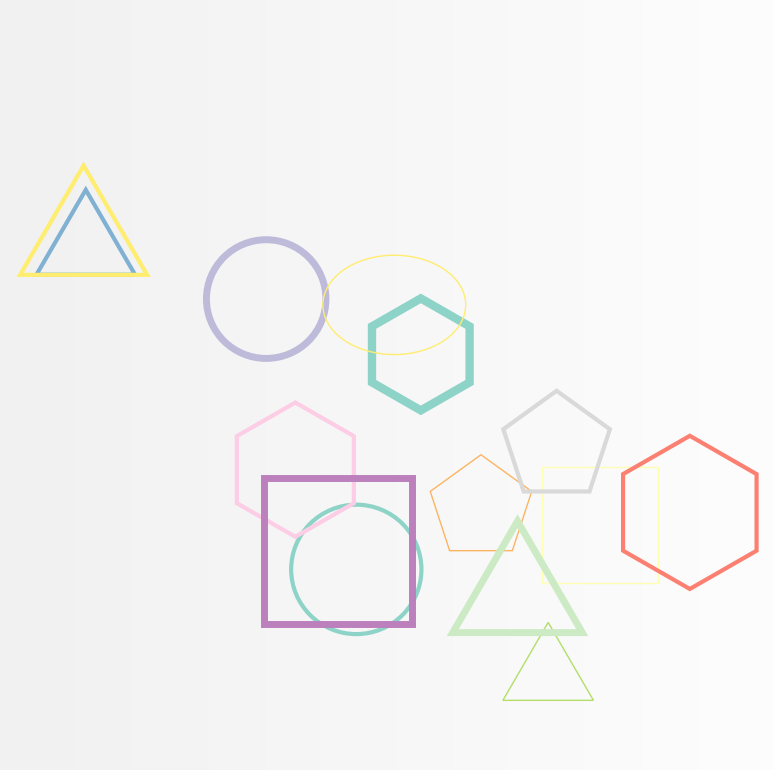[{"shape": "hexagon", "thickness": 3, "radius": 0.36, "center": [0.543, 0.54]}, {"shape": "circle", "thickness": 1.5, "radius": 0.42, "center": [0.46, 0.261]}, {"shape": "square", "thickness": 0.5, "radius": 0.37, "center": [0.774, 0.318]}, {"shape": "circle", "thickness": 2.5, "radius": 0.39, "center": [0.343, 0.612]}, {"shape": "hexagon", "thickness": 1.5, "radius": 0.5, "center": [0.89, 0.335]}, {"shape": "triangle", "thickness": 1.5, "radius": 0.37, "center": [0.111, 0.68]}, {"shape": "pentagon", "thickness": 0.5, "radius": 0.34, "center": [0.621, 0.341]}, {"shape": "triangle", "thickness": 0.5, "radius": 0.34, "center": [0.707, 0.124]}, {"shape": "hexagon", "thickness": 1.5, "radius": 0.44, "center": [0.381, 0.39]}, {"shape": "pentagon", "thickness": 1.5, "radius": 0.36, "center": [0.718, 0.42]}, {"shape": "square", "thickness": 2.5, "radius": 0.48, "center": [0.436, 0.285]}, {"shape": "triangle", "thickness": 2.5, "radius": 0.48, "center": [0.668, 0.227]}, {"shape": "triangle", "thickness": 1.5, "radius": 0.47, "center": [0.108, 0.69]}, {"shape": "oval", "thickness": 0.5, "radius": 0.46, "center": [0.509, 0.604]}]